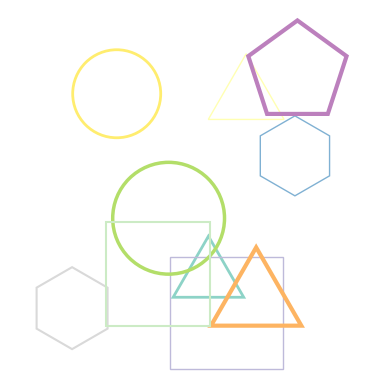[{"shape": "triangle", "thickness": 2, "radius": 0.53, "center": [0.541, 0.281]}, {"shape": "triangle", "thickness": 1, "radius": 0.57, "center": [0.639, 0.747]}, {"shape": "square", "thickness": 1, "radius": 0.73, "center": [0.588, 0.187]}, {"shape": "hexagon", "thickness": 1, "radius": 0.52, "center": [0.766, 0.595]}, {"shape": "triangle", "thickness": 3, "radius": 0.68, "center": [0.665, 0.222]}, {"shape": "circle", "thickness": 2.5, "radius": 0.73, "center": [0.438, 0.433]}, {"shape": "hexagon", "thickness": 1.5, "radius": 0.53, "center": [0.187, 0.2]}, {"shape": "pentagon", "thickness": 3, "radius": 0.67, "center": [0.773, 0.813]}, {"shape": "square", "thickness": 1.5, "radius": 0.67, "center": [0.411, 0.288]}, {"shape": "circle", "thickness": 2, "radius": 0.57, "center": [0.303, 0.756]}]